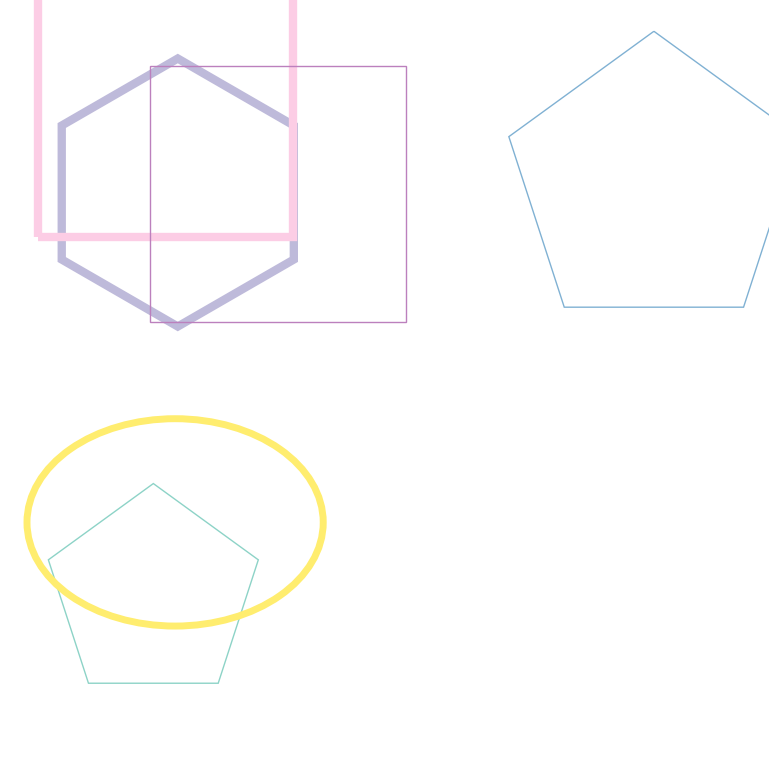[{"shape": "pentagon", "thickness": 0.5, "radius": 0.72, "center": [0.199, 0.229]}, {"shape": "hexagon", "thickness": 3, "radius": 0.87, "center": [0.231, 0.75]}, {"shape": "pentagon", "thickness": 0.5, "radius": 0.99, "center": [0.849, 0.761]}, {"shape": "square", "thickness": 3, "radius": 0.83, "center": [0.215, 0.858]}, {"shape": "square", "thickness": 0.5, "radius": 0.83, "center": [0.361, 0.748]}, {"shape": "oval", "thickness": 2.5, "radius": 0.96, "center": [0.227, 0.322]}]